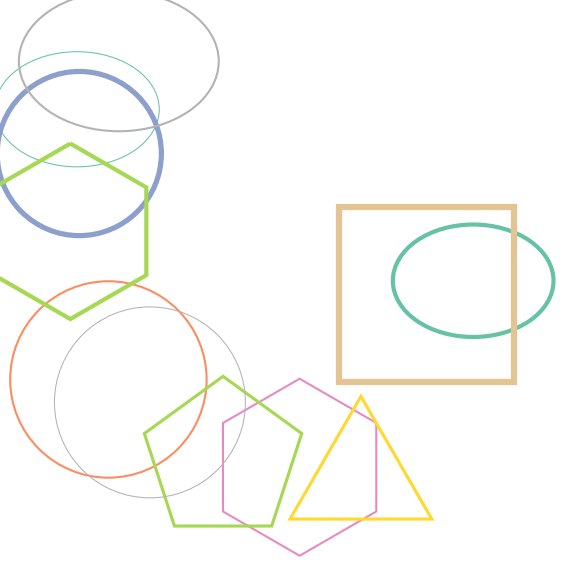[{"shape": "oval", "thickness": 2, "radius": 0.7, "center": [0.819, 0.513]}, {"shape": "oval", "thickness": 0.5, "radius": 0.71, "center": [0.133, 0.81]}, {"shape": "circle", "thickness": 1, "radius": 0.85, "center": [0.188, 0.342]}, {"shape": "circle", "thickness": 2.5, "radius": 0.71, "center": [0.137, 0.733]}, {"shape": "hexagon", "thickness": 1, "radius": 0.77, "center": [0.519, 0.19]}, {"shape": "hexagon", "thickness": 2, "radius": 0.76, "center": [0.122, 0.599]}, {"shape": "pentagon", "thickness": 1.5, "radius": 0.72, "center": [0.386, 0.204]}, {"shape": "triangle", "thickness": 1.5, "radius": 0.71, "center": [0.625, 0.171]}, {"shape": "square", "thickness": 3, "radius": 0.76, "center": [0.739, 0.489]}, {"shape": "circle", "thickness": 0.5, "radius": 0.83, "center": [0.26, 0.302]}, {"shape": "oval", "thickness": 1, "radius": 0.87, "center": [0.206, 0.893]}]